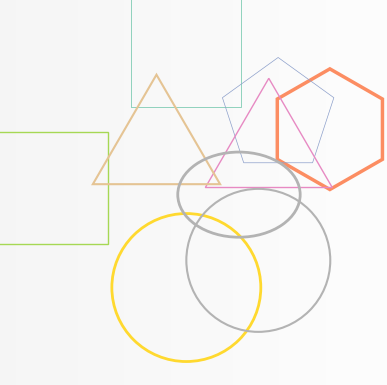[{"shape": "square", "thickness": 0.5, "radius": 0.71, "center": [0.48, 0.866]}, {"shape": "hexagon", "thickness": 2.5, "radius": 0.78, "center": [0.851, 0.664]}, {"shape": "pentagon", "thickness": 0.5, "radius": 0.76, "center": [0.718, 0.7]}, {"shape": "triangle", "thickness": 1, "radius": 0.95, "center": [0.694, 0.608]}, {"shape": "square", "thickness": 1, "radius": 0.73, "center": [0.134, 0.512]}, {"shape": "circle", "thickness": 2, "radius": 0.96, "center": [0.481, 0.253]}, {"shape": "triangle", "thickness": 1.5, "radius": 0.95, "center": [0.404, 0.616]}, {"shape": "circle", "thickness": 1.5, "radius": 0.93, "center": [0.667, 0.324]}, {"shape": "oval", "thickness": 2, "radius": 0.79, "center": [0.617, 0.494]}]